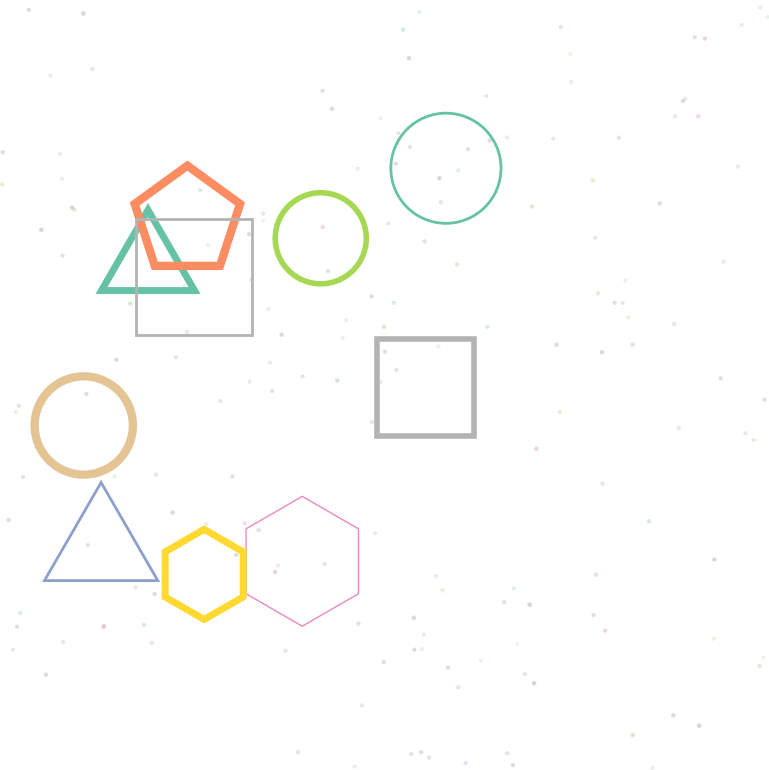[{"shape": "circle", "thickness": 1, "radius": 0.36, "center": [0.579, 0.781]}, {"shape": "triangle", "thickness": 2.5, "radius": 0.35, "center": [0.192, 0.658]}, {"shape": "pentagon", "thickness": 3, "radius": 0.36, "center": [0.243, 0.713]}, {"shape": "triangle", "thickness": 1, "radius": 0.42, "center": [0.131, 0.288]}, {"shape": "hexagon", "thickness": 0.5, "radius": 0.42, "center": [0.393, 0.271]}, {"shape": "circle", "thickness": 2, "radius": 0.3, "center": [0.417, 0.691]}, {"shape": "hexagon", "thickness": 2.5, "radius": 0.29, "center": [0.265, 0.254]}, {"shape": "circle", "thickness": 3, "radius": 0.32, "center": [0.109, 0.447]}, {"shape": "square", "thickness": 1, "radius": 0.37, "center": [0.252, 0.64]}, {"shape": "square", "thickness": 2, "radius": 0.31, "center": [0.552, 0.497]}]